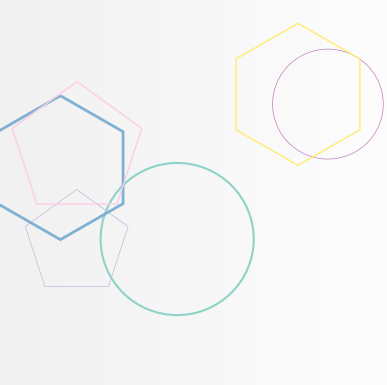[{"shape": "circle", "thickness": 1.5, "radius": 0.99, "center": [0.457, 0.379]}, {"shape": "pentagon", "thickness": 0.5, "radius": 0.7, "center": [0.198, 0.369]}, {"shape": "hexagon", "thickness": 2, "radius": 0.93, "center": [0.156, 0.565]}, {"shape": "pentagon", "thickness": 1, "radius": 0.88, "center": [0.199, 0.612]}, {"shape": "circle", "thickness": 0.5, "radius": 0.71, "center": [0.846, 0.73]}, {"shape": "hexagon", "thickness": 1, "radius": 0.92, "center": [0.769, 0.755]}]